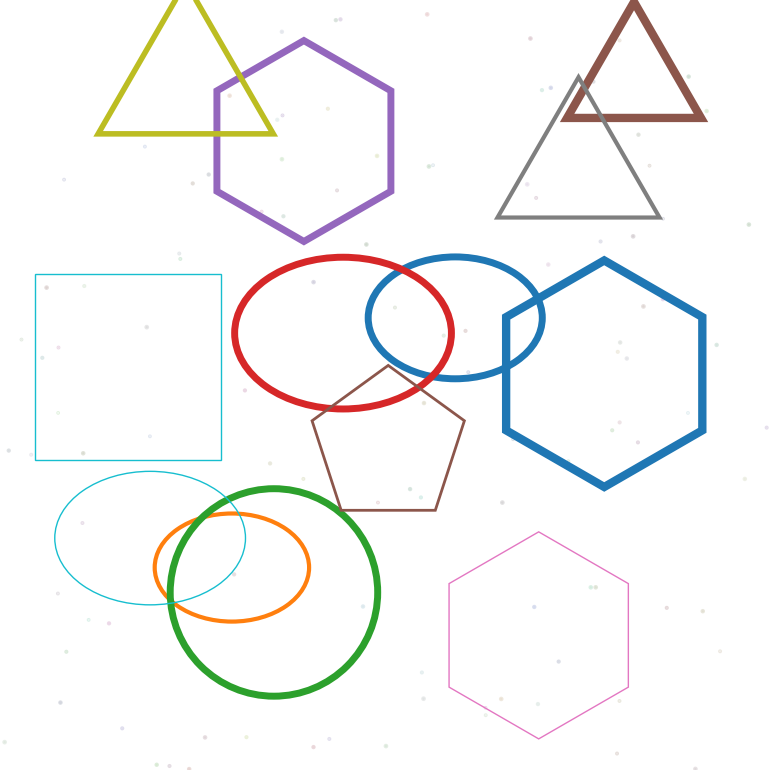[{"shape": "hexagon", "thickness": 3, "radius": 0.74, "center": [0.785, 0.515]}, {"shape": "oval", "thickness": 2.5, "radius": 0.57, "center": [0.591, 0.587]}, {"shape": "oval", "thickness": 1.5, "radius": 0.5, "center": [0.301, 0.263]}, {"shape": "circle", "thickness": 2.5, "radius": 0.67, "center": [0.356, 0.231]}, {"shape": "oval", "thickness": 2.5, "radius": 0.7, "center": [0.446, 0.567]}, {"shape": "hexagon", "thickness": 2.5, "radius": 0.65, "center": [0.395, 0.817]}, {"shape": "pentagon", "thickness": 1, "radius": 0.52, "center": [0.504, 0.421]}, {"shape": "triangle", "thickness": 3, "radius": 0.5, "center": [0.823, 0.897]}, {"shape": "hexagon", "thickness": 0.5, "radius": 0.67, "center": [0.7, 0.175]}, {"shape": "triangle", "thickness": 1.5, "radius": 0.61, "center": [0.751, 0.778]}, {"shape": "triangle", "thickness": 2, "radius": 0.66, "center": [0.241, 0.892]}, {"shape": "square", "thickness": 0.5, "radius": 0.6, "center": [0.167, 0.523]}, {"shape": "oval", "thickness": 0.5, "radius": 0.62, "center": [0.195, 0.301]}]